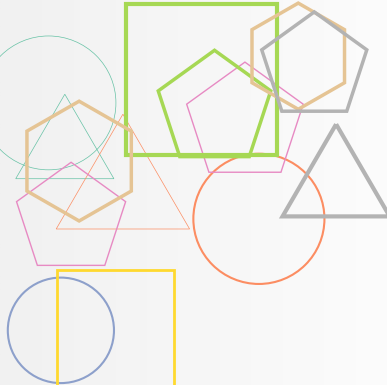[{"shape": "circle", "thickness": 0.5, "radius": 0.87, "center": [0.125, 0.733]}, {"shape": "triangle", "thickness": 0.5, "radius": 0.73, "center": [0.167, 0.609]}, {"shape": "circle", "thickness": 1.5, "radius": 0.85, "center": [0.668, 0.432]}, {"shape": "triangle", "thickness": 0.5, "radius": 0.99, "center": [0.317, 0.505]}, {"shape": "circle", "thickness": 1.5, "radius": 0.68, "center": [0.157, 0.142]}, {"shape": "pentagon", "thickness": 1, "radius": 0.74, "center": [0.183, 0.43]}, {"shape": "pentagon", "thickness": 1, "radius": 0.79, "center": [0.632, 0.681]}, {"shape": "square", "thickness": 3, "radius": 0.98, "center": [0.52, 0.793]}, {"shape": "pentagon", "thickness": 2.5, "radius": 0.76, "center": [0.554, 0.717]}, {"shape": "square", "thickness": 2, "radius": 0.75, "center": [0.297, 0.147]}, {"shape": "hexagon", "thickness": 2.5, "radius": 0.78, "center": [0.204, 0.582]}, {"shape": "hexagon", "thickness": 2.5, "radius": 0.69, "center": [0.77, 0.854]}, {"shape": "triangle", "thickness": 3, "radius": 0.8, "center": [0.867, 0.518]}, {"shape": "pentagon", "thickness": 2.5, "radius": 0.71, "center": [0.811, 0.826]}]